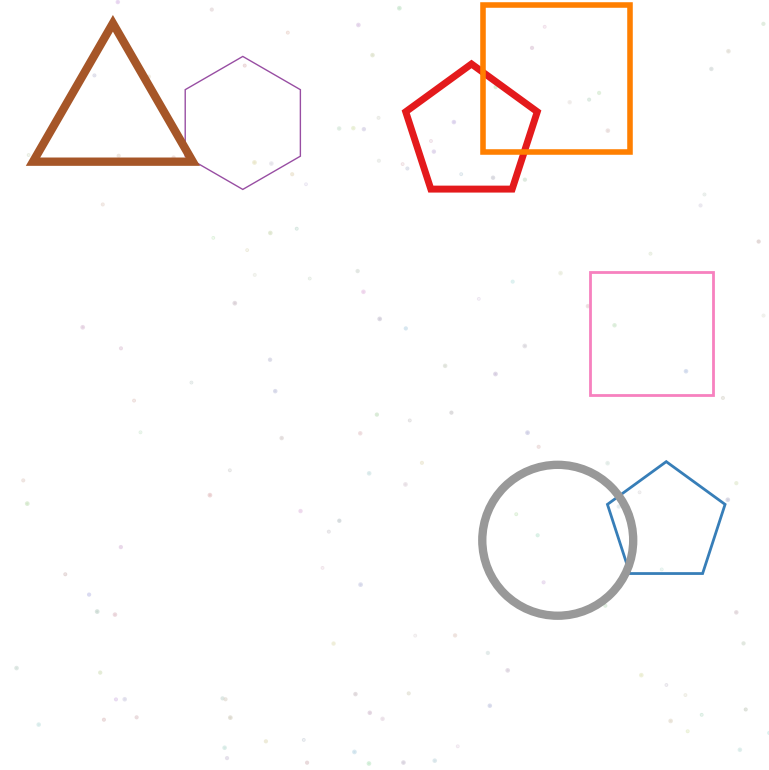[{"shape": "pentagon", "thickness": 2.5, "radius": 0.45, "center": [0.612, 0.827]}, {"shape": "pentagon", "thickness": 1, "radius": 0.4, "center": [0.865, 0.32]}, {"shape": "hexagon", "thickness": 0.5, "radius": 0.43, "center": [0.315, 0.84]}, {"shape": "square", "thickness": 2, "radius": 0.48, "center": [0.723, 0.898]}, {"shape": "triangle", "thickness": 3, "radius": 0.6, "center": [0.147, 0.85]}, {"shape": "square", "thickness": 1, "radius": 0.4, "center": [0.846, 0.567]}, {"shape": "circle", "thickness": 3, "radius": 0.49, "center": [0.724, 0.298]}]